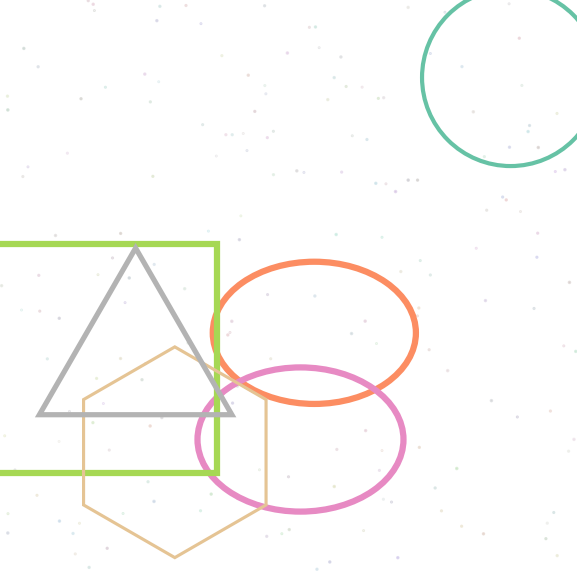[{"shape": "circle", "thickness": 2, "radius": 0.77, "center": [0.884, 0.865]}, {"shape": "oval", "thickness": 3, "radius": 0.88, "center": [0.544, 0.423]}, {"shape": "oval", "thickness": 3, "radius": 0.89, "center": [0.52, 0.238]}, {"shape": "square", "thickness": 3, "radius": 0.99, "center": [0.177, 0.379]}, {"shape": "hexagon", "thickness": 1.5, "radius": 0.91, "center": [0.303, 0.216]}, {"shape": "triangle", "thickness": 2.5, "radius": 0.96, "center": [0.235, 0.377]}]